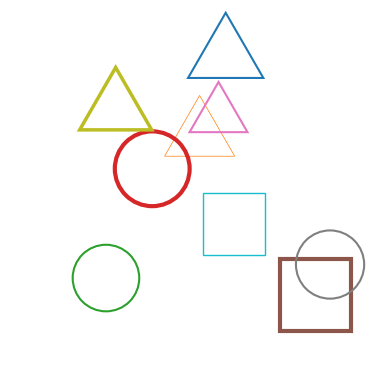[{"shape": "triangle", "thickness": 1.5, "radius": 0.56, "center": [0.586, 0.854]}, {"shape": "triangle", "thickness": 0.5, "radius": 0.53, "center": [0.519, 0.647]}, {"shape": "circle", "thickness": 1.5, "radius": 0.43, "center": [0.275, 0.278]}, {"shape": "circle", "thickness": 3, "radius": 0.49, "center": [0.395, 0.562]}, {"shape": "square", "thickness": 3, "radius": 0.46, "center": [0.819, 0.234]}, {"shape": "triangle", "thickness": 1.5, "radius": 0.43, "center": [0.568, 0.7]}, {"shape": "circle", "thickness": 1.5, "radius": 0.44, "center": [0.857, 0.313]}, {"shape": "triangle", "thickness": 2.5, "radius": 0.54, "center": [0.3, 0.717]}, {"shape": "square", "thickness": 1, "radius": 0.4, "center": [0.608, 0.418]}]